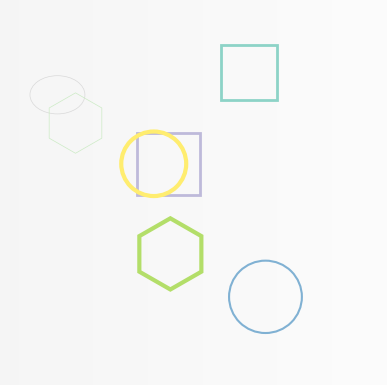[{"shape": "square", "thickness": 2, "radius": 0.36, "center": [0.642, 0.811]}, {"shape": "square", "thickness": 2, "radius": 0.41, "center": [0.435, 0.574]}, {"shape": "circle", "thickness": 1.5, "radius": 0.47, "center": [0.685, 0.229]}, {"shape": "hexagon", "thickness": 3, "radius": 0.46, "center": [0.44, 0.341]}, {"shape": "oval", "thickness": 0.5, "radius": 0.35, "center": [0.148, 0.754]}, {"shape": "hexagon", "thickness": 0.5, "radius": 0.39, "center": [0.195, 0.68]}, {"shape": "circle", "thickness": 3, "radius": 0.42, "center": [0.397, 0.575]}]